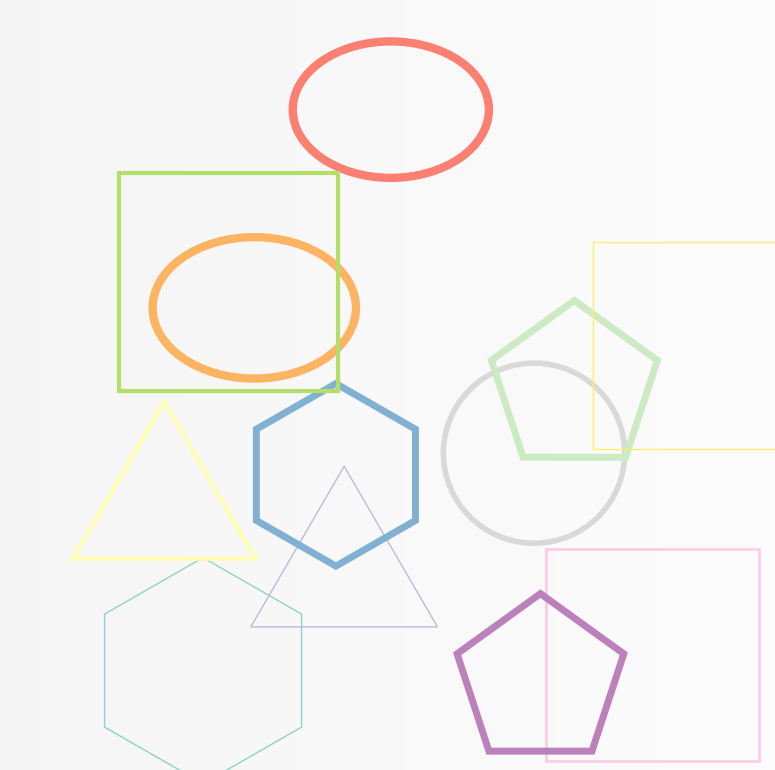[{"shape": "hexagon", "thickness": 0.5, "radius": 0.73, "center": [0.262, 0.129]}, {"shape": "triangle", "thickness": 1.5, "radius": 0.68, "center": [0.212, 0.342]}, {"shape": "triangle", "thickness": 0.5, "radius": 0.7, "center": [0.444, 0.255]}, {"shape": "oval", "thickness": 3, "radius": 0.63, "center": [0.504, 0.858]}, {"shape": "hexagon", "thickness": 2.5, "radius": 0.59, "center": [0.433, 0.383]}, {"shape": "oval", "thickness": 3, "radius": 0.66, "center": [0.328, 0.6]}, {"shape": "square", "thickness": 1.5, "radius": 0.71, "center": [0.295, 0.634]}, {"shape": "square", "thickness": 1, "radius": 0.69, "center": [0.842, 0.15]}, {"shape": "circle", "thickness": 2, "radius": 0.58, "center": [0.689, 0.411]}, {"shape": "pentagon", "thickness": 2.5, "radius": 0.57, "center": [0.697, 0.116]}, {"shape": "pentagon", "thickness": 2.5, "radius": 0.56, "center": [0.741, 0.497]}, {"shape": "square", "thickness": 0.5, "radius": 0.67, "center": [0.899, 0.551]}]